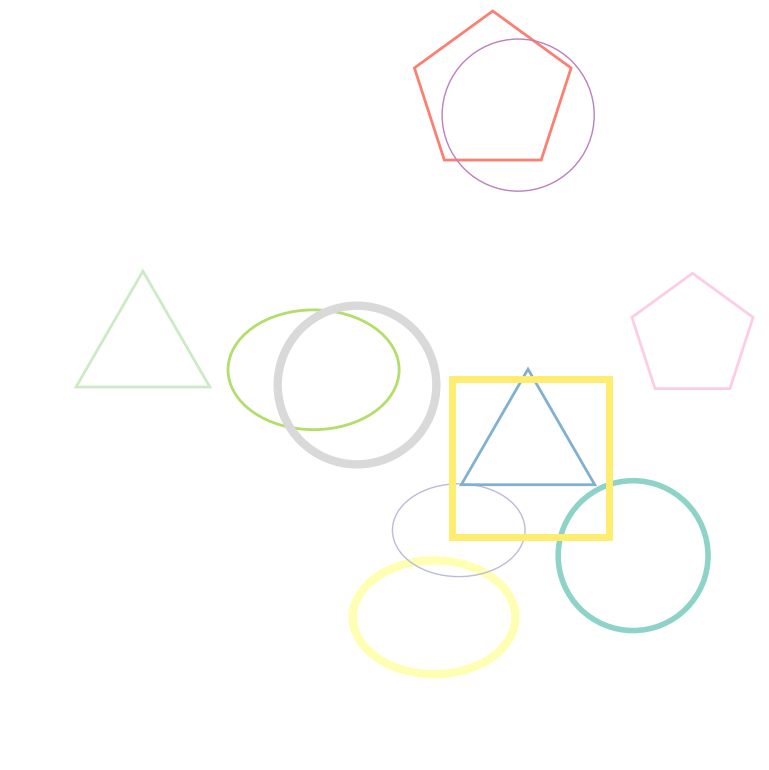[{"shape": "circle", "thickness": 2, "radius": 0.49, "center": [0.822, 0.278]}, {"shape": "oval", "thickness": 3, "radius": 0.53, "center": [0.564, 0.198]}, {"shape": "oval", "thickness": 0.5, "radius": 0.43, "center": [0.596, 0.311]}, {"shape": "pentagon", "thickness": 1, "radius": 0.53, "center": [0.64, 0.879]}, {"shape": "triangle", "thickness": 1, "radius": 0.5, "center": [0.686, 0.421]}, {"shape": "oval", "thickness": 1, "radius": 0.56, "center": [0.407, 0.52]}, {"shape": "pentagon", "thickness": 1, "radius": 0.41, "center": [0.899, 0.562]}, {"shape": "circle", "thickness": 3, "radius": 0.52, "center": [0.464, 0.5]}, {"shape": "circle", "thickness": 0.5, "radius": 0.49, "center": [0.673, 0.851]}, {"shape": "triangle", "thickness": 1, "radius": 0.5, "center": [0.186, 0.548]}, {"shape": "square", "thickness": 2.5, "radius": 0.51, "center": [0.689, 0.405]}]